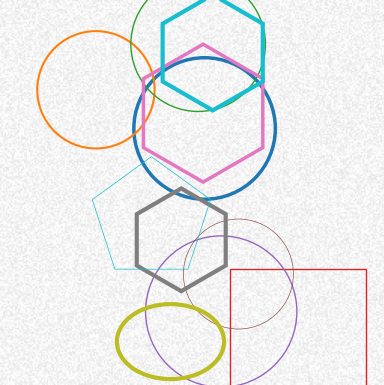[{"shape": "circle", "thickness": 2.5, "radius": 0.92, "center": [0.531, 0.666]}, {"shape": "circle", "thickness": 1.5, "radius": 0.76, "center": [0.249, 0.767]}, {"shape": "circle", "thickness": 1, "radius": 0.87, "center": [0.515, 0.885]}, {"shape": "square", "thickness": 1, "radius": 0.89, "center": [0.774, 0.123]}, {"shape": "circle", "thickness": 1, "radius": 0.98, "center": [0.575, 0.191]}, {"shape": "circle", "thickness": 0.5, "radius": 0.71, "center": [0.619, 0.288]}, {"shape": "hexagon", "thickness": 2.5, "radius": 0.89, "center": [0.528, 0.706]}, {"shape": "hexagon", "thickness": 3, "radius": 0.67, "center": [0.471, 0.377]}, {"shape": "oval", "thickness": 3, "radius": 0.7, "center": [0.443, 0.113]}, {"shape": "hexagon", "thickness": 3, "radius": 0.75, "center": [0.552, 0.863]}, {"shape": "pentagon", "thickness": 0.5, "radius": 0.81, "center": [0.393, 0.432]}]